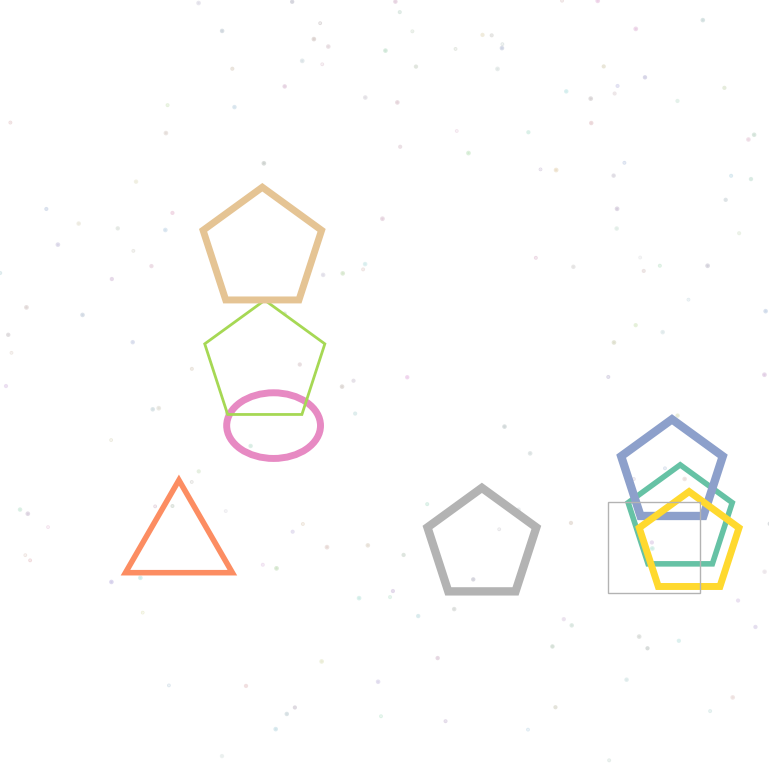[{"shape": "pentagon", "thickness": 2, "radius": 0.36, "center": [0.883, 0.325]}, {"shape": "triangle", "thickness": 2, "radius": 0.4, "center": [0.232, 0.296]}, {"shape": "pentagon", "thickness": 3, "radius": 0.35, "center": [0.873, 0.386]}, {"shape": "oval", "thickness": 2.5, "radius": 0.3, "center": [0.355, 0.447]}, {"shape": "pentagon", "thickness": 1, "radius": 0.41, "center": [0.344, 0.528]}, {"shape": "pentagon", "thickness": 2.5, "radius": 0.34, "center": [0.895, 0.293]}, {"shape": "pentagon", "thickness": 2.5, "radius": 0.4, "center": [0.341, 0.676]}, {"shape": "square", "thickness": 0.5, "radius": 0.3, "center": [0.849, 0.289]}, {"shape": "pentagon", "thickness": 3, "radius": 0.37, "center": [0.626, 0.292]}]